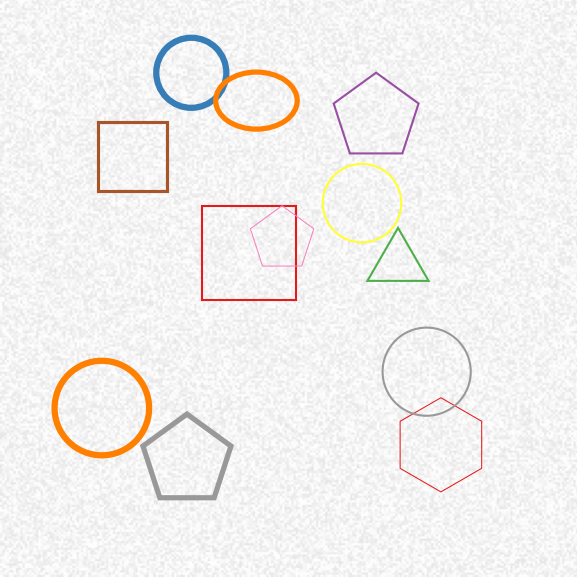[{"shape": "hexagon", "thickness": 0.5, "radius": 0.41, "center": [0.763, 0.229]}, {"shape": "square", "thickness": 1, "radius": 0.41, "center": [0.431, 0.561]}, {"shape": "circle", "thickness": 3, "radius": 0.3, "center": [0.331, 0.873]}, {"shape": "triangle", "thickness": 1, "radius": 0.31, "center": [0.689, 0.543]}, {"shape": "pentagon", "thickness": 1, "radius": 0.39, "center": [0.651, 0.796]}, {"shape": "circle", "thickness": 3, "radius": 0.41, "center": [0.176, 0.293]}, {"shape": "oval", "thickness": 2.5, "radius": 0.35, "center": [0.444, 0.825]}, {"shape": "circle", "thickness": 1, "radius": 0.34, "center": [0.627, 0.647]}, {"shape": "square", "thickness": 1.5, "radius": 0.3, "center": [0.23, 0.728]}, {"shape": "pentagon", "thickness": 0.5, "radius": 0.29, "center": [0.489, 0.585]}, {"shape": "pentagon", "thickness": 2.5, "radius": 0.4, "center": [0.324, 0.202]}, {"shape": "circle", "thickness": 1, "radius": 0.38, "center": [0.739, 0.356]}]